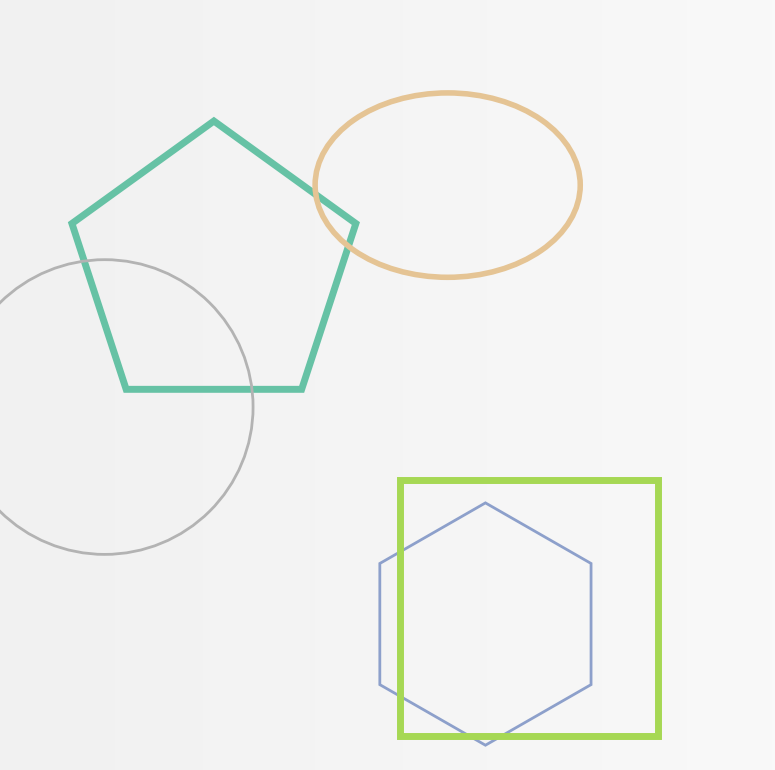[{"shape": "pentagon", "thickness": 2.5, "radius": 0.96, "center": [0.276, 0.65]}, {"shape": "hexagon", "thickness": 1, "radius": 0.79, "center": [0.626, 0.19]}, {"shape": "square", "thickness": 2.5, "radius": 0.83, "center": [0.683, 0.21]}, {"shape": "oval", "thickness": 2, "radius": 0.86, "center": [0.578, 0.76]}, {"shape": "circle", "thickness": 1, "radius": 0.96, "center": [0.135, 0.471]}]